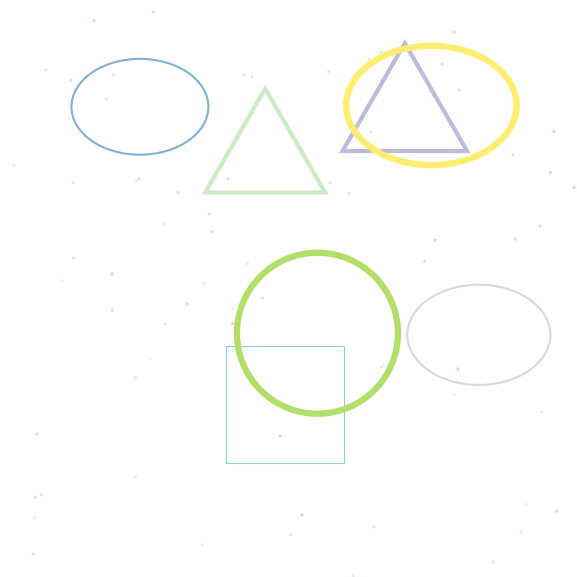[{"shape": "square", "thickness": 0.5, "radius": 0.51, "center": [0.493, 0.299]}, {"shape": "triangle", "thickness": 2, "radius": 0.62, "center": [0.701, 0.8]}, {"shape": "oval", "thickness": 1, "radius": 0.59, "center": [0.242, 0.814]}, {"shape": "circle", "thickness": 3, "radius": 0.7, "center": [0.55, 0.422]}, {"shape": "oval", "thickness": 1, "radius": 0.62, "center": [0.829, 0.419]}, {"shape": "triangle", "thickness": 2, "radius": 0.6, "center": [0.459, 0.726]}, {"shape": "oval", "thickness": 3, "radius": 0.74, "center": [0.747, 0.817]}]